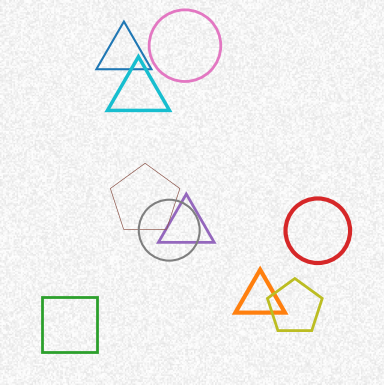[{"shape": "triangle", "thickness": 1.5, "radius": 0.41, "center": [0.322, 0.861]}, {"shape": "triangle", "thickness": 3, "radius": 0.37, "center": [0.676, 0.225]}, {"shape": "square", "thickness": 2, "radius": 0.36, "center": [0.181, 0.157]}, {"shape": "circle", "thickness": 3, "radius": 0.42, "center": [0.825, 0.401]}, {"shape": "triangle", "thickness": 2, "radius": 0.42, "center": [0.484, 0.412]}, {"shape": "pentagon", "thickness": 0.5, "radius": 0.47, "center": [0.377, 0.481]}, {"shape": "circle", "thickness": 2, "radius": 0.47, "center": [0.48, 0.881]}, {"shape": "circle", "thickness": 1.5, "radius": 0.4, "center": [0.44, 0.402]}, {"shape": "pentagon", "thickness": 2, "radius": 0.37, "center": [0.766, 0.202]}, {"shape": "triangle", "thickness": 2.5, "radius": 0.47, "center": [0.36, 0.76]}]